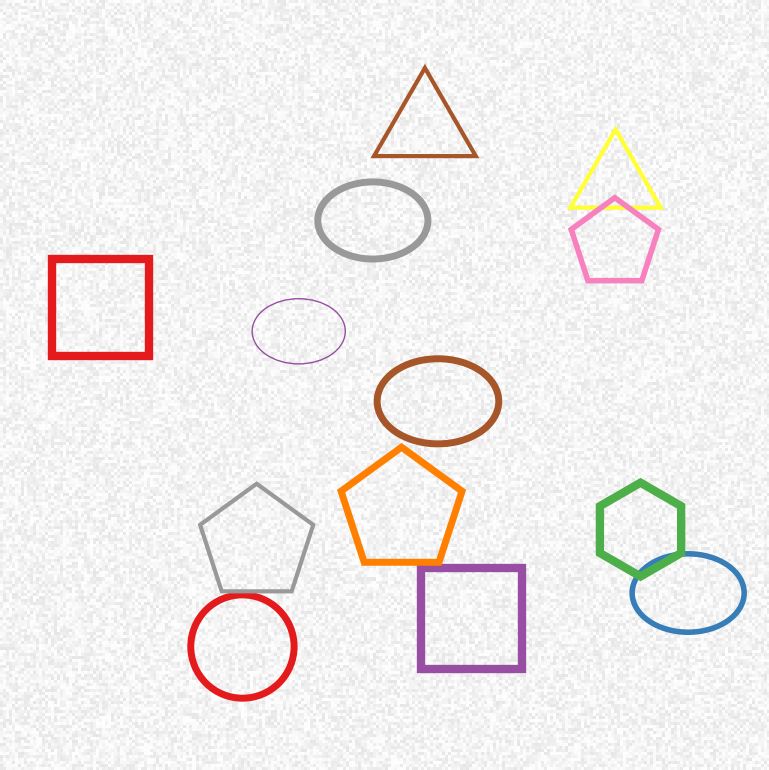[{"shape": "circle", "thickness": 2.5, "radius": 0.34, "center": [0.315, 0.16]}, {"shape": "square", "thickness": 3, "radius": 0.32, "center": [0.13, 0.601]}, {"shape": "oval", "thickness": 2, "radius": 0.36, "center": [0.894, 0.23]}, {"shape": "hexagon", "thickness": 3, "radius": 0.3, "center": [0.832, 0.312]}, {"shape": "square", "thickness": 3, "radius": 0.33, "center": [0.613, 0.197]}, {"shape": "oval", "thickness": 0.5, "radius": 0.3, "center": [0.388, 0.57]}, {"shape": "pentagon", "thickness": 2.5, "radius": 0.41, "center": [0.522, 0.337]}, {"shape": "triangle", "thickness": 1.5, "radius": 0.34, "center": [0.799, 0.764]}, {"shape": "triangle", "thickness": 1.5, "radius": 0.38, "center": [0.552, 0.835]}, {"shape": "oval", "thickness": 2.5, "radius": 0.39, "center": [0.569, 0.479]}, {"shape": "pentagon", "thickness": 2, "radius": 0.3, "center": [0.798, 0.684]}, {"shape": "pentagon", "thickness": 1.5, "radius": 0.39, "center": [0.333, 0.295]}, {"shape": "oval", "thickness": 2.5, "radius": 0.36, "center": [0.484, 0.714]}]